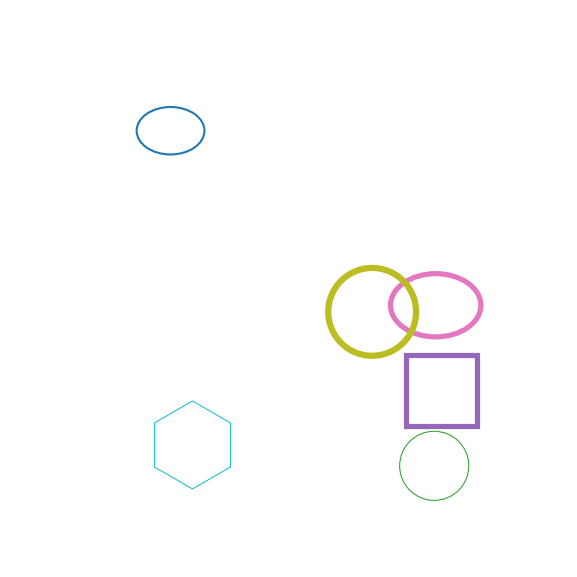[{"shape": "oval", "thickness": 1, "radius": 0.29, "center": [0.295, 0.773]}, {"shape": "circle", "thickness": 0.5, "radius": 0.3, "center": [0.752, 0.193]}, {"shape": "square", "thickness": 2.5, "radius": 0.31, "center": [0.765, 0.323]}, {"shape": "oval", "thickness": 2.5, "radius": 0.39, "center": [0.754, 0.471]}, {"shape": "circle", "thickness": 3, "radius": 0.38, "center": [0.644, 0.459]}, {"shape": "hexagon", "thickness": 0.5, "radius": 0.38, "center": [0.333, 0.229]}]